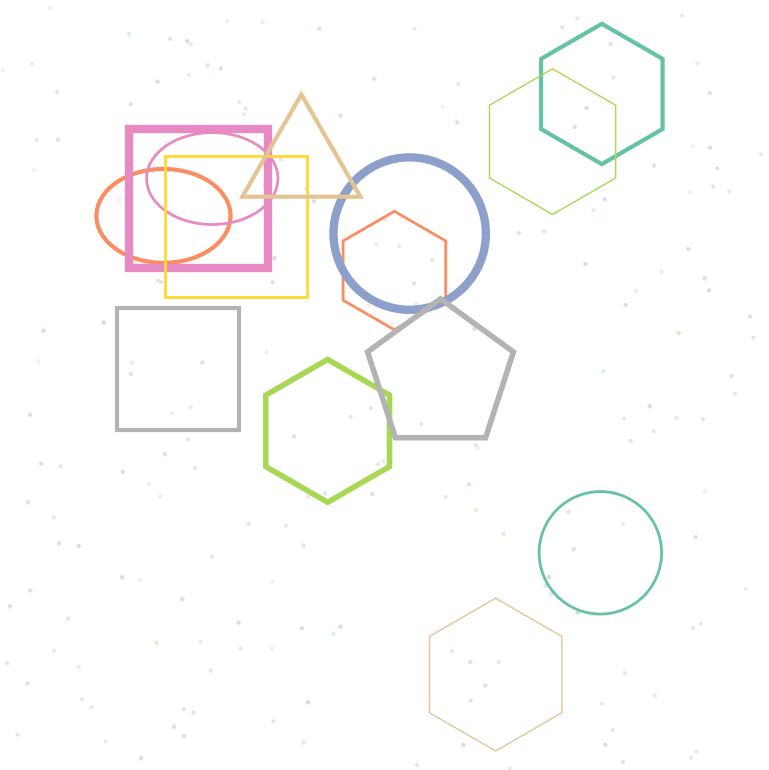[{"shape": "circle", "thickness": 1, "radius": 0.4, "center": [0.78, 0.282]}, {"shape": "hexagon", "thickness": 1.5, "radius": 0.46, "center": [0.782, 0.878]}, {"shape": "hexagon", "thickness": 1, "radius": 0.38, "center": [0.512, 0.649]}, {"shape": "oval", "thickness": 1.5, "radius": 0.44, "center": [0.212, 0.72]}, {"shape": "circle", "thickness": 3, "radius": 0.49, "center": [0.532, 0.697]}, {"shape": "square", "thickness": 3, "radius": 0.45, "center": [0.257, 0.742]}, {"shape": "oval", "thickness": 1, "radius": 0.43, "center": [0.276, 0.768]}, {"shape": "hexagon", "thickness": 0.5, "radius": 0.47, "center": [0.718, 0.816]}, {"shape": "hexagon", "thickness": 2, "radius": 0.46, "center": [0.426, 0.44]}, {"shape": "square", "thickness": 1, "radius": 0.46, "center": [0.307, 0.706]}, {"shape": "triangle", "thickness": 1.5, "radius": 0.44, "center": [0.391, 0.789]}, {"shape": "hexagon", "thickness": 0.5, "radius": 0.5, "center": [0.644, 0.124]}, {"shape": "square", "thickness": 1.5, "radius": 0.39, "center": [0.231, 0.521]}, {"shape": "pentagon", "thickness": 2, "radius": 0.5, "center": [0.572, 0.512]}]